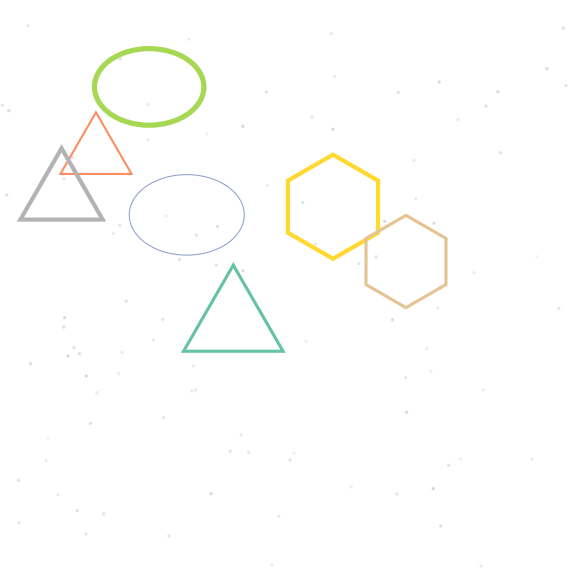[{"shape": "triangle", "thickness": 1.5, "radius": 0.5, "center": [0.404, 0.441]}, {"shape": "triangle", "thickness": 1, "radius": 0.36, "center": [0.166, 0.733]}, {"shape": "oval", "thickness": 0.5, "radius": 0.5, "center": [0.323, 0.627]}, {"shape": "oval", "thickness": 2.5, "radius": 0.47, "center": [0.258, 0.849]}, {"shape": "hexagon", "thickness": 2, "radius": 0.45, "center": [0.577, 0.641]}, {"shape": "hexagon", "thickness": 1.5, "radius": 0.4, "center": [0.703, 0.546]}, {"shape": "triangle", "thickness": 2, "radius": 0.41, "center": [0.107, 0.66]}]